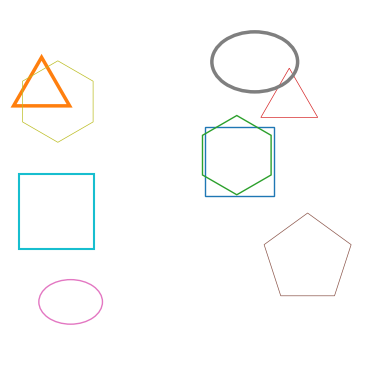[{"shape": "square", "thickness": 1, "radius": 0.45, "center": [0.622, 0.581]}, {"shape": "triangle", "thickness": 2.5, "radius": 0.42, "center": [0.108, 0.767]}, {"shape": "hexagon", "thickness": 1, "radius": 0.51, "center": [0.615, 0.597]}, {"shape": "triangle", "thickness": 0.5, "radius": 0.43, "center": [0.751, 0.738]}, {"shape": "pentagon", "thickness": 0.5, "radius": 0.59, "center": [0.799, 0.328]}, {"shape": "oval", "thickness": 1, "radius": 0.41, "center": [0.184, 0.216]}, {"shape": "oval", "thickness": 2.5, "radius": 0.56, "center": [0.662, 0.839]}, {"shape": "hexagon", "thickness": 0.5, "radius": 0.53, "center": [0.15, 0.736]}, {"shape": "square", "thickness": 1.5, "radius": 0.49, "center": [0.146, 0.451]}]